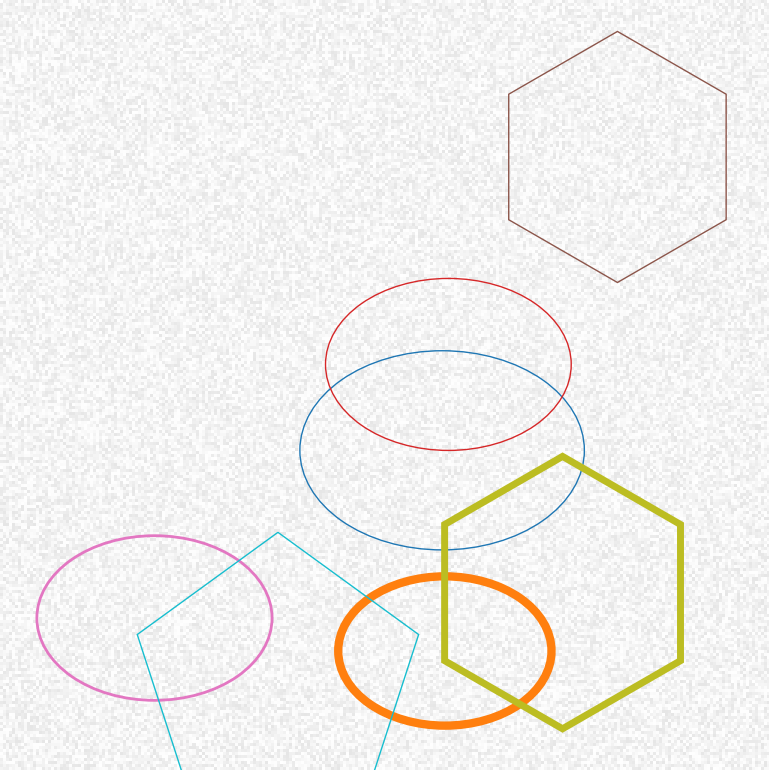[{"shape": "oval", "thickness": 0.5, "radius": 0.92, "center": [0.574, 0.415]}, {"shape": "oval", "thickness": 3, "radius": 0.69, "center": [0.578, 0.155]}, {"shape": "oval", "thickness": 0.5, "radius": 0.8, "center": [0.582, 0.527]}, {"shape": "hexagon", "thickness": 0.5, "radius": 0.82, "center": [0.802, 0.796]}, {"shape": "oval", "thickness": 1, "radius": 0.76, "center": [0.201, 0.197]}, {"shape": "hexagon", "thickness": 2.5, "radius": 0.88, "center": [0.731, 0.23]}, {"shape": "pentagon", "thickness": 0.5, "radius": 0.96, "center": [0.361, 0.117]}]